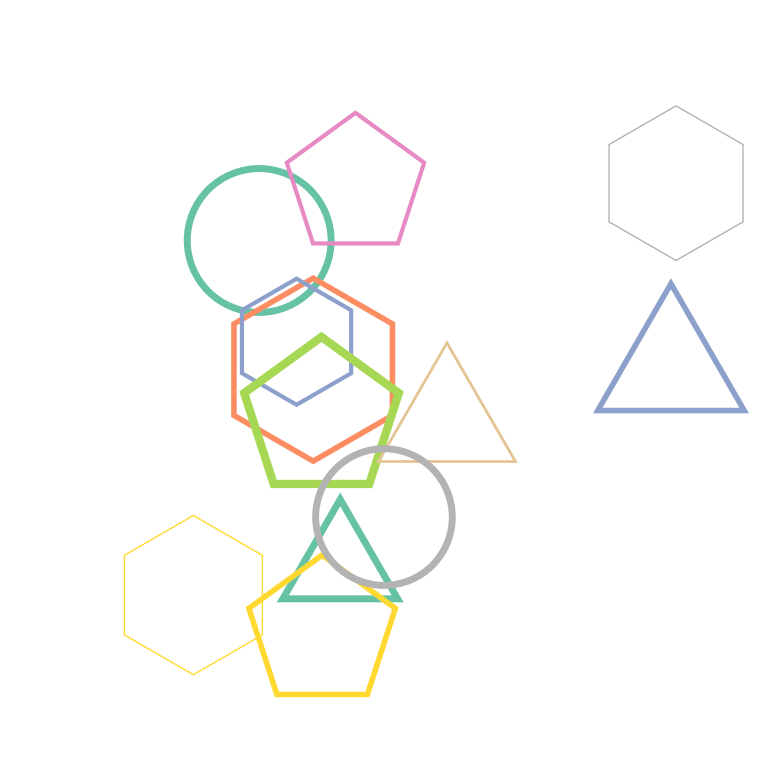[{"shape": "circle", "thickness": 2.5, "radius": 0.47, "center": [0.337, 0.688]}, {"shape": "triangle", "thickness": 2.5, "radius": 0.43, "center": [0.442, 0.265]}, {"shape": "hexagon", "thickness": 2, "radius": 0.59, "center": [0.407, 0.52]}, {"shape": "triangle", "thickness": 2, "radius": 0.55, "center": [0.871, 0.522]}, {"shape": "hexagon", "thickness": 1.5, "radius": 0.41, "center": [0.385, 0.556]}, {"shape": "pentagon", "thickness": 1.5, "radius": 0.47, "center": [0.462, 0.76]}, {"shape": "pentagon", "thickness": 3, "radius": 0.53, "center": [0.418, 0.457]}, {"shape": "pentagon", "thickness": 2, "radius": 0.5, "center": [0.418, 0.179]}, {"shape": "hexagon", "thickness": 0.5, "radius": 0.52, "center": [0.251, 0.227]}, {"shape": "triangle", "thickness": 1, "radius": 0.51, "center": [0.58, 0.452]}, {"shape": "circle", "thickness": 2.5, "radius": 0.44, "center": [0.499, 0.328]}, {"shape": "hexagon", "thickness": 0.5, "radius": 0.5, "center": [0.878, 0.762]}]